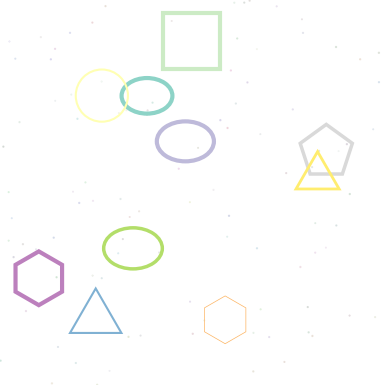[{"shape": "oval", "thickness": 3, "radius": 0.33, "center": [0.382, 0.751]}, {"shape": "circle", "thickness": 1.5, "radius": 0.34, "center": [0.265, 0.752]}, {"shape": "oval", "thickness": 3, "radius": 0.37, "center": [0.482, 0.633]}, {"shape": "triangle", "thickness": 1.5, "radius": 0.39, "center": [0.249, 0.174]}, {"shape": "hexagon", "thickness": 0.5, "radius": 0.31, "center": [0.585, 0.169]}, {"shape": "oval", "thickness": 2.5, "radius": 0.38, "center": [0.345, 0.355]}, {"shape": "pentagon", "thickness": 2.5, "radius": 0.36, "center": [0.847, 0.606]}, {"shape": "hexagon", "thickness": 3, "radius": 0.35, "center": [0.101, 0.277]}, {"shape": "square", "thickness": 3, "radius": 0.37, "center": [0.497, 0.893]}, {"shape": "triangle", "thickness": 2, "radius": 0.32, "center": [0.825, 0.541]}]